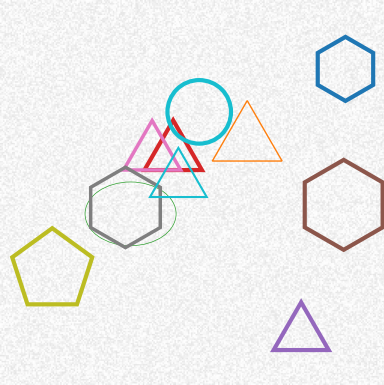[{"shape": "hexagon", "thickness": 3, "radius": 0.42, "center": [0.897, 0.821]}, {"shape": "triangle", "thickness": 1, "radius": 0.52, "center": [0.642, 0.634]}, {"shape": "oval", "thickness": 0.5, "radius": 0.59, "center": [0.339, 0.445]}, {"shape": "triangle", "thickness": 3, "radius": 0.43, "center": [0.45, 0.601]}, {"shape": "triangle", "thickness": 3, "radius": 0.41, "center": [0.782, 0.132]}, {"shape": "hexagon", "thickness": 3, "radius": 0.58, "center": [0.893, 0.468]}, {"shape": "triangle", "thickness": 2.5, "radius": 0.43, "center": [0.395, 0.601]}, {"shape": "hexagon", "thickness": 2.5, "radius": 0.52, "center": [0.326, 0.461]}, {"shape": "pentagon", "thickness": 3, "radius": 0.55, "center": [0.136, 0.298]}, {"shape": "triangle", "thickness": 1.5, "radius": 0.43, "center": [0.463, 0.531]}, {"shape": "circle", "thickness": 3, "radius": 0.41, "center": [0.517, 0.709]}]